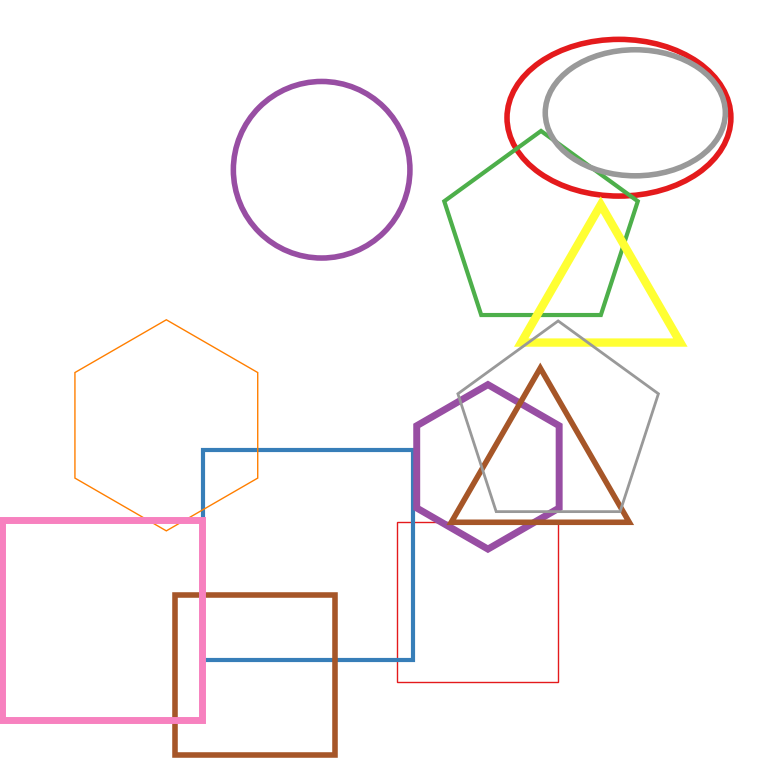[{"shape": "square", "thickness": 0.5, "radius": 0.52, "center": [0.62, 0.219]}, {"shape": "oval", "thickness": 2, "radius": 0.73, "center": [0.804, 0.847]}, {"shape": "square", "thickness": 1.5, "radius": 0.68, "center": [0.4, 0.279]}, {"shape": "pentagon", "thickness": 1.5, "radius": 0.66, "center": [0.703, 0.698]}, {"shape": "hexagon", "thickness": 2.5, "radius": 0.53, "center": [0.634, 0.394]}, {"shape": "circle", "thickness": 2, "radius": 0.57, "center": [0.418, 0.78]}, {"shape": "hexagon", "thickness": 0.5, "radius": 0.69, "center": [0.216, 0.448]}, {"shape": "triangle", "thickness": 3, "radius": 0.6, "center": [0.78, 0.615]}, {"shape": "square", "thickness": 2, "radius": 0.52, "center": [0.331, 0.124]}, {"shape": "triangle", "thickness": 2, "radius": 0.67, "center": [0.702, 0.388]}, {"shape": "square", "thickness": 2.5, "radius": 0.65, "center": [0.132, 0.195]}, {"shape": "pentagon", "thickness": 1, "radius": 0.68, "center": [0.725, 0.446]}, {"shape": "oval", "thickness": 2, "radius": 0.58, "center": [0.825, 0.854]}]